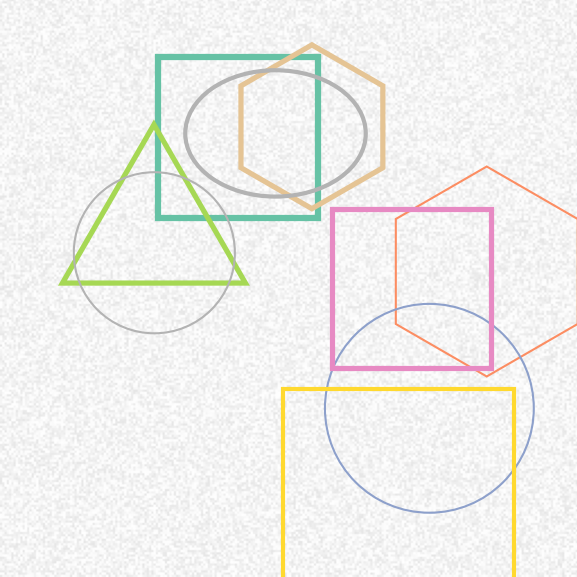[{"shape": "square", "thickness": 3, "radius": 0.69, "center": [0.412, 0.761]}, {"shape": "hexagon", "thickness": 1, "radius": 0.91, "center": [0.843, 0.529]}, {"shape": "circle", "thickness": 1, "radius": 0.9, "center": [0.743, 0.292]}, {"shape": "square", "thickness": 2.5, "radius": 0.69, "center": [0.713, 0.5]}, {"shape": "triangle", "thickness": 2.5, "radius": 0.91, "center": [0.267, 0.6]}, {"shape": "square", "thickness": 2, "radius": 1.0, "center": [0.69, 0.127]}, {"shape": "hexagon", "thickness": 2.5, "radius": 0.71, "center": [0.54, 0.78]}, {"shape": "circle", "thickness": 1, "radius": 0.7, "center": [0.267, 0.561]}, {"shape": "oval", "thickness": 2, "radius": 0.78, "center": [0.477, 0.768]}]